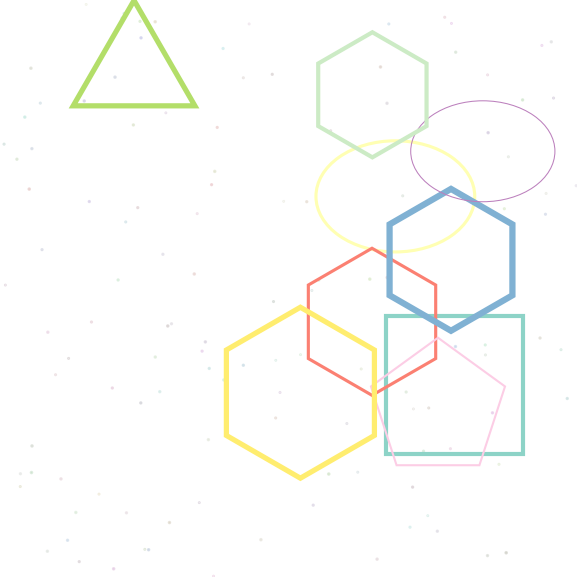[{"shape": "square", "thickness": 2, "radius": 0.6, "center": [0.787, 0.332]}, {"shape": "oval", "thickness": 1.5, "radius": 0.69, "center": [0.685, 0.659]}, {"shape": "hexagon", "thickness": 1.5, "radius": 0.64, "center": [0.644, 0.442]}, {"shape": "hexagon", "thickness": 3, "radius": 0.61, "center": [0.781, 0.549]}, {"shape": "triangle", "thickness": 2.5, "radius": 0.61, "center": [0.232, 0.877]}, {"shape": "pentagon", "thickness": 1, "radius": 0.61, "center": [0.758, 0.292]}, {"shape": "oval", "thickness": 0.5, "radius": 0.62, "center": [0.836, 0.737]}, {"shape": "hexagon", "thickness": 2, "radius": 0.54, "center": [0.645, 0.835]}, {"shape": "hexagon", "thickness": 2.5, "radius": 0.74, "center": [0.52, 0.319]}]